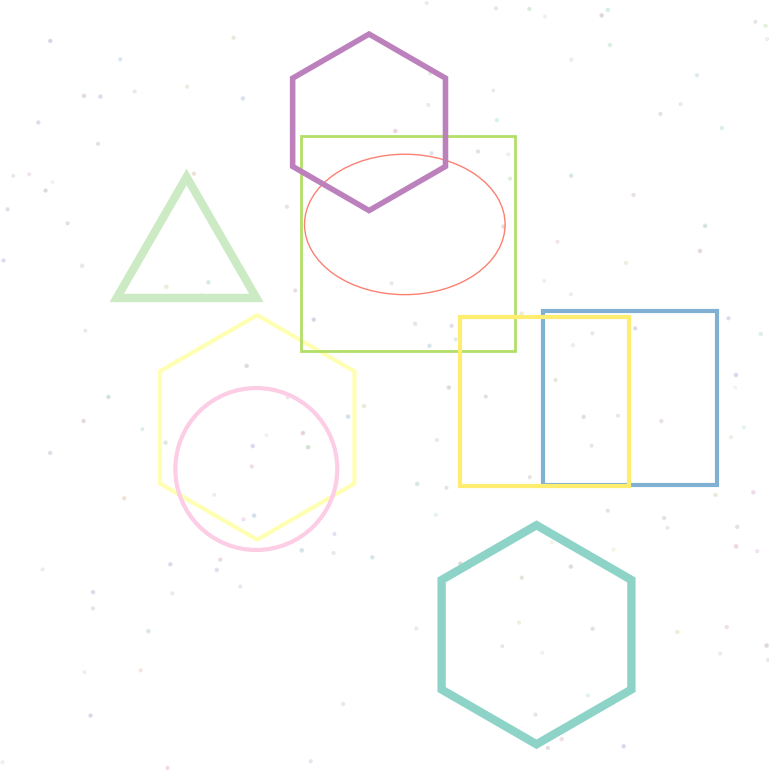[{"shape": "hexagon", "thickness": 3, "radius": 0.71, "center": [0.697, 0.176]}, {"shape": "hexagon", "thickness": 1.5, "radius": 0.73, "center": [0.334, 0.445]}, {"shape": "oval", "thickness": 0.5, "radius": 0.65, "center": [0.526, 0.709]}, {"shape": "square", "thickness": 1.5, "radius": 0.56, "center": [0.819, 0.483]}, {"shape": "square", "thickness": 1, "radius": 0.7, "center": [0.53, 0.684]}, {"shape": "circle", "thickness": 1.5, "radius": 0.53, "center": [0.333, 0.391]}, {"shape": "hexagon", "thickness": 2, "radius": 0.57, "center": [0.479, 0.841]}, {"shape": "triangle", "thickness": 3, "radius": 0.52, "center": [0.242, 0.665]}, {"shape": "square", "thickness": 1.5, "radius": 0.55, "center": [0.708, 0.479]}]